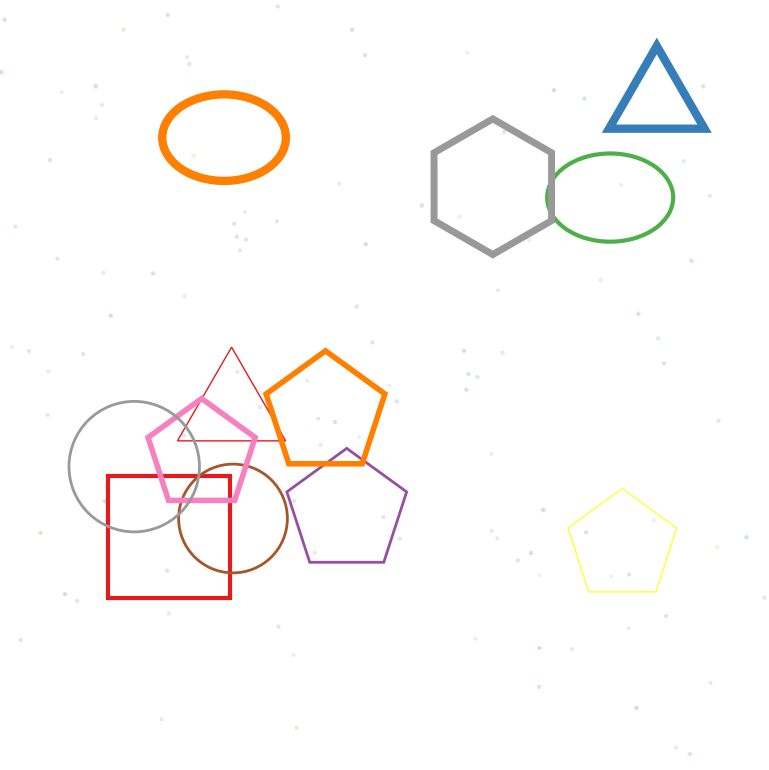[{"shape": "square", "thickness": 1.5, "radius": 0.4, "center": [0.22, 0.303]}, {"shape": "triangle", "thickness": 0.5, "radius": 0.41, "center": [0.301, 0.468]}, {"shape": "triangle", "thickness": 3, "radius": 0.36, "center": [0.853, 0.869]}, {"shape": "oval", "thickness": 1.5, "radius": 0.41, "center": [0.792, 0.743]}, {"shape": "pentagon", "thickness": 1, "radius": 0.41, "center": [0.45, 0.336]}, {"shape": "pentagon", "thickness": 2, "radius": 0.41, "center": [0.423, 0.463]}, {"shape": "oval", "thickness": 3, "radius": 0.4, "center": [0.291, 0.821]}, {"shape": "pentagon", "thickness": 0.5, "radius": 0.37, "center": [0.808, 0.291]}, {"shape": "circle", "thickness": 1, "radius": 0.35, "center": [0.303, 0.327]}, {"shape": "pentagon", "thickness": 2, "radius": 0.37, "center": [0.262, 0.409]}, {"shape": "hexagon", "thickness": 2.5, "radius": 0.44, "center": [0.64, 0.758]}, {"shape": "circle", "thickness": 1, "radius": 0.42, "center": [0.174, 0.394]}]